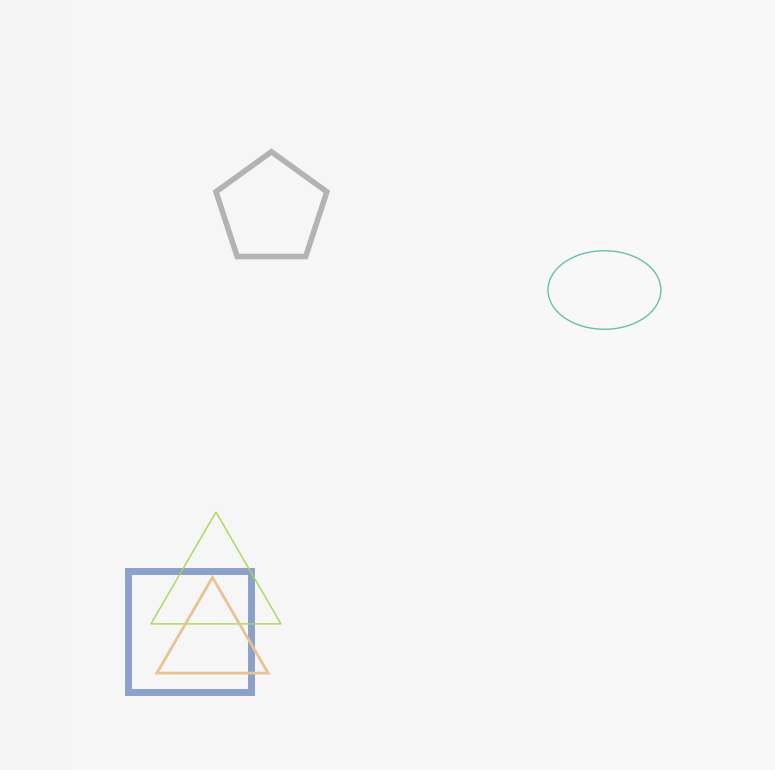[{"shape": "oval", "thickness": 0.5, "radius": 0.36, "center": [0.78, 0.623]}, {"shape": "square", "thickness": 2.5, "radius": 0.4, "center": [0.244, 0.18]}, {"shape": "triangle", "thickness": 0.5, "radius": 0.48, "center": [0.279, 0.238]}, {"shape": "triangle", "thickness": 1, "radius": 0.41, "center": [0.274, 0.167]}, {"shape": "pentagon", "thickness": 2, "radius": 0.38, "center": [0.35, 0.728]}]